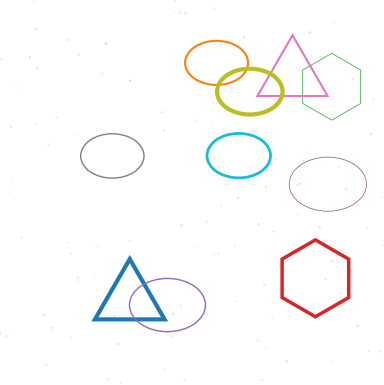[{"shape": "triangle", "thickness": 3, "radius": 0.52, "center": [0.337, 0.223]}, {"shape": "oval", "thickness": 1.5, "radius": 0.41, "center": [0.562, 0.837]}, {"shape": "hexagon", "thickness": 0.5, "radius": 0.43, "center": [0.862, 0.775]}, {"shape": "hexagon", "thickness": 2.5, "radius": 0.5, "center": [0.819, 0.277]}, {"shape": "oval", "thickness": 1, "radius": 0.49, "center": [0.435, 0.208]}, {"shape": "oval", "thickness": 0.5, "radius": 0.5, "center": [0.852, 0.522]}, {"shape": "triangle", "thickness": 1.5, "radius": 0.53, "center": [0.76, 0.803]}, {"shape": "oval", "thickness": 1, "radius": 0.41, "center": [0.292, 0.595]}, {"shape": "oval", "thickness": 3, "radius": 0.43, "center": [0.649, 0.762]}, {"shape": "oval", "thickness": 2, "radius": 0.41, "center": [0.62, 0.596]}]